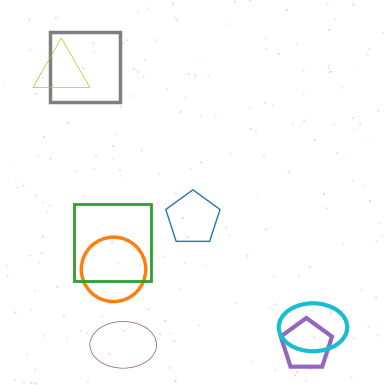[{"shape": "pentagon", "thickness": 1, "radius": 0.37, "center": [0.501, 0.433]}, {"shape": "circle", "thickness": 2.5, "radius": 0.42, "center": [0.295, 0.3]}, {"shape": "square", "thickness": 2, "radius": 0.5, "center": [0.292, 0.371]}, {"shape": "pentagon", "thickness": 3, "radius": 0.35, "center": [0.796, 0.104]}, {"shape": "oval", "thickness": 0.5, "radius": 0.43, "center": [0.32, 0.104]}, {"shape": "square", "thickness": 2.5, "radius": 0.46, "center": [0.22, 0.827]}, {"shape": "triangle", "thickness": 0.5, "radius": 0.43, "center": [0.159, 0.815]}, {"shape": "oval", "thickness": 3, "radius": 0.44, "center": [0.813, 0.15]}]